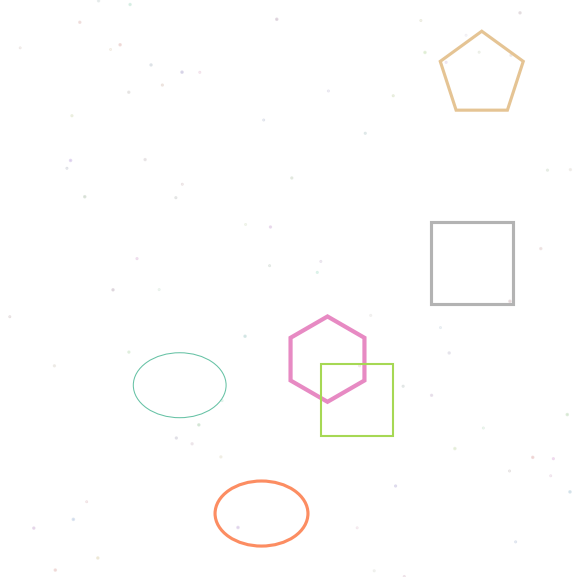[{"shape": "oval", "thickness": 0.5, "radius": 0.4, "center": [0.311, 0.332]}, {"shape": "oval", "thickness": 1.5, "radius": 0.4, "center": [0.453, 0.11]}, {"shape": "hexagon", "thickness": 2, "radius": 0.37, "center": [0.567, 0.377]}, {"shape": "square", "thickness": 1, "radius": 0.31, "center": [0.618, 0.307]}, {"shape": "pentagon", "thickness": 1.5, "radius": 0.38, "center": [0.834, 0.87]}, {"shape": "square", "thickness": 1.5, "radius": 0.35, "center": [0.817, 0.544]}]